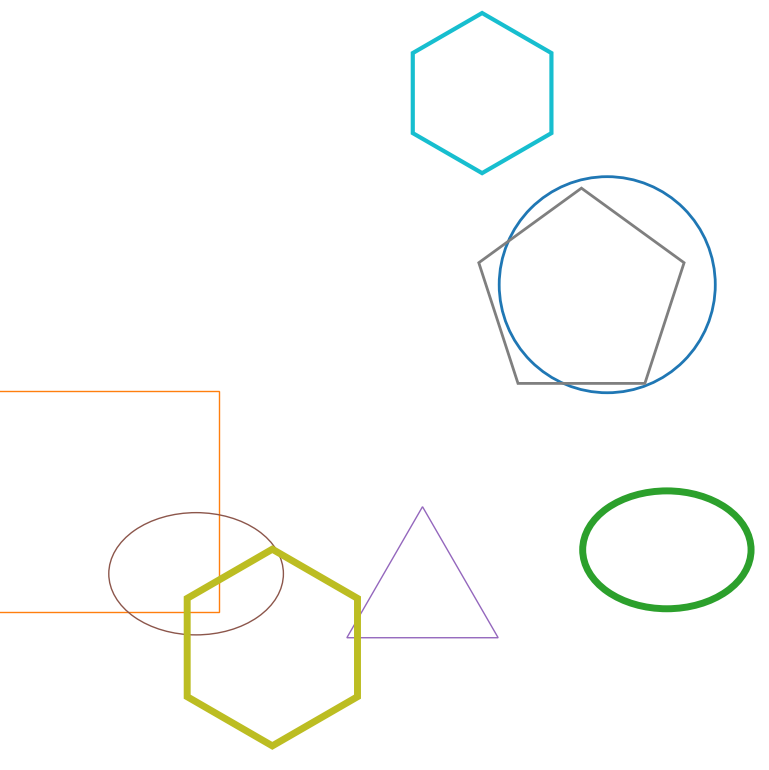[{"shape": "circle", "thickness": 1, "radius": 0.7, "center": [0.789, 0.63]}, {"shape": "square", "thickness": 0.5, "radius": 0.72, "center": [0.141, 0.349]}, {"shape": "oval", "thickness": 2.5, "radius": 0.55, "center": [0.866, 0.286]}, {"shape": "triangle", "thickness": 0.5, "radius": 0.57, "center": [0.549, 0.228]}, {"shape": "oval", "thickness": 0.5, "radius": 0.57, "center": [0.255, 0.255]}, {"shape": "pentagon", "thickness": 1, "radius": 0.7, "center": [0.755, 0.615]}, {"shape": "hexagon", "thickness": 2.5, "radius": 0.64, "center": [0.354, 0.159]}, {"shape": "hexagon", "thickness": 1.5, "radius": 0.52, "center": [0.626, 0.879]}]